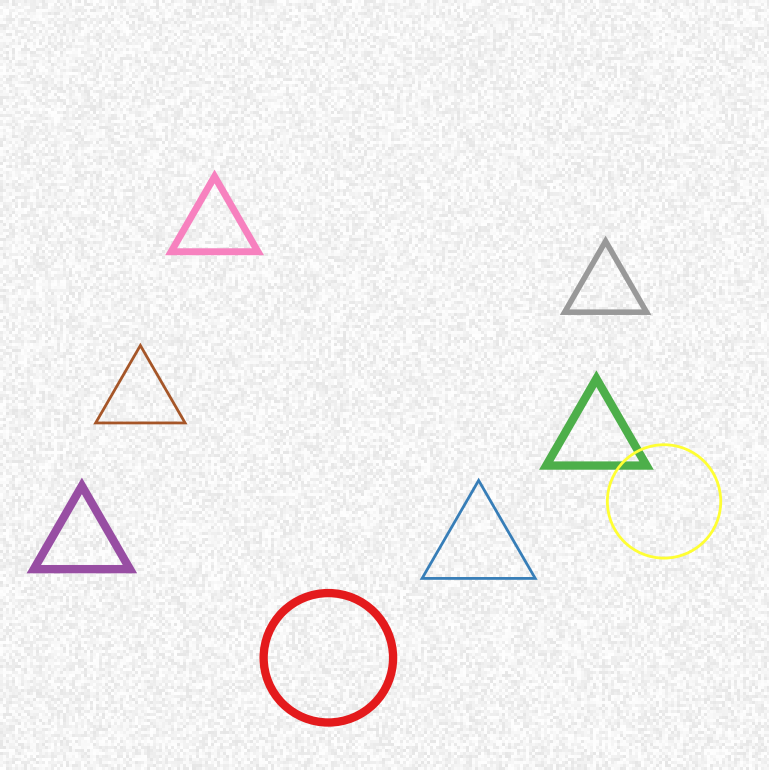[{"shape": "circle", "thickness": 3, "radius": 0.42, "center": [0.426, 0.146]}, {"shape": "triangle", "thickness": 1, "radius": 0.42, "center": [0.622, 0.291]}, {"shape": "triangle", "thickness": 3, "radius": 0.38, "center": [0.775, 0.433]}, {"shape": "triangle", "thickness": 3, "radius": 0.36, "center": [0.106, 0.297]}, {"shape": "circle", "thickness": 1, "radius": 0.37, "center": [0.862, 0.349]}, {"shape": "triangle", "thickness": 1, "radius": 0.34, "center": [0.182, 0.484]}, {"shape": "triangle", "thickness": 2.5, "radius": 0.33, "center": [0.279, 0.706]}, {"shape": "triangle", "thickness": 2, "radius": 0.31, "center": [0.787, 0.625]}]